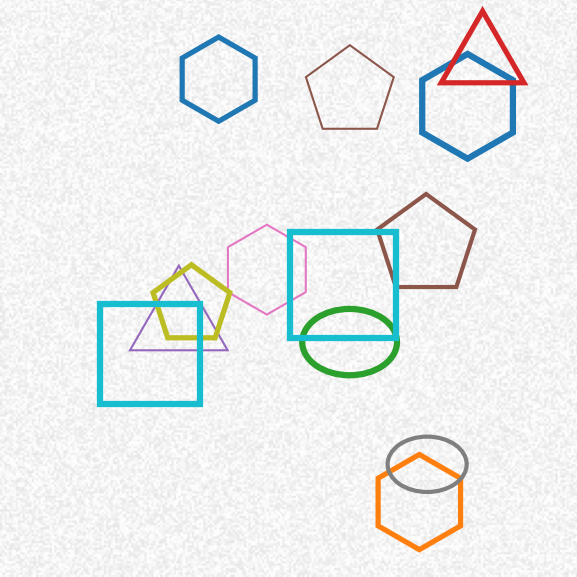[{"shape": "hexagon", "thickness": 3, "radius": 0.45, "center": [0.81, 0.815]}, {"shape": "hexagon", "thickness": 2.5, "radius": 0.36, "center": [0.379, 0.862]}, {"shape": "hexagon", "thickness": 2.5, "radius": 0.41, "center": [0.726, 0.13]}, {"shape": "oval", "thickness": 3, "radius": 0.41, "center": [0.605, 0.407]}, {"shape": "triangle", "thickness": 2.5, "radius": 0.41, "center": [0.836, 0.897]}, {"shape": "triangle", "thickness": 1, "radius": 0.49, "center": [0.31, 0.441]}, {"shape": "pentagon", "thickness": 1, "radius": 0.4, "center": [0.606, 0.841]}, {"shape": "pentagon", "thickness": 2, "radius": 0.45, "center": [0.738, 0.574]}, {"shape": "hexagon", "thickness": 1, "radius": 0.39, "center": [0.462, 0.532]}, {"shape": "oval", "thickness": 2, "radius": 0.34, "center": [0.74, 0.195]}, {"shape": "pentagon", "thickness": 2.5, "radius": 0.35, "center": [0.331, 0.471]}, {"shape": "square", "thickness": 3, "radius": 0.46, "center": [0.594, 0.506]}, {"shape": "square", "thickness": 3, "radius": 0.43, "center": [0.259, 0.385]}]